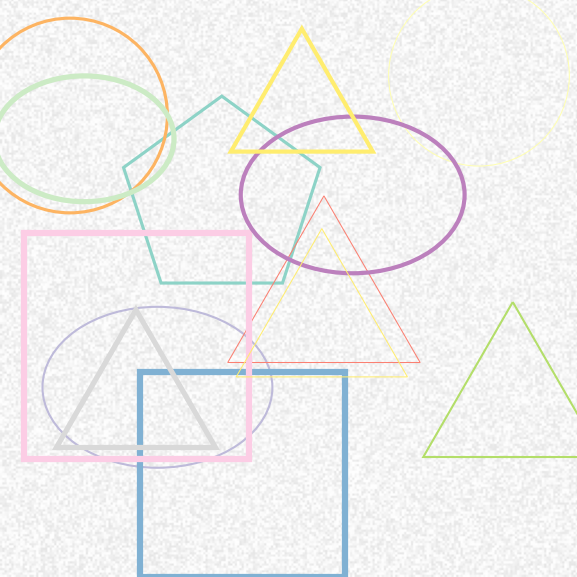[{"shape": "pentagon", "thickness": 1.5, "radius": 0.89, "center": [0.384, 0.654]}, {"shape": "circle", "thickness": 0.5, "radius": 0.78, "center": [0.829, 0.868]}, {"shape": "oval", "thickness": 1, "radius": 1.0, "center": [0.273, 0.329]}, {"shape": "triangle", "thickness": 0.5, "radius": 0.96, "center": [0.561, 0.468]}, {"shape": "square", "thickness": 3, "radius": 0.89, "center": [0.42, 0.178]}, {"shape": "circle", "thickness": 1.5, "radius": 0.84, "center": [0.121, 0.799]}, {"shape": "triangle", "thickness": 1, "radius": 0.89, "center": [0.888, 0.297]}, {"shape": "square", "thickness": 3, "radius": 0.98, "center": [0.236, 0.4]}, {"shape": "triangle", "thickness": 2.5, "radius": 0.79, "center": [0.235, 0.304]}, {"shape": "oval", "thickness": 2, "radius": 0.97, "center": [0.611, 0.662]}, {"shape": "oval", "thickness": 2.5, "radius": 0.78, "center": [0.146, 0.759]}, {"shape": "triangle", "thickness": 2, "radius": 0.71, "center": [0.523, 0.808]}, {"shape": "triangle", "thickness": 0.5, "radius": 0.86, "center": [0.557, 0.432]}]